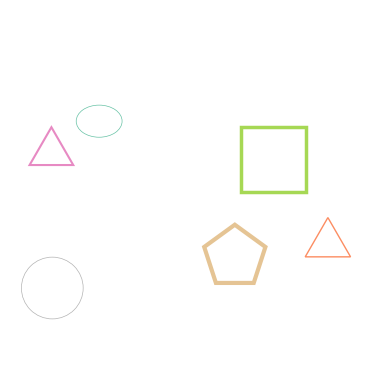[{"shape": "oval", "thickness": 0.5, "radius": 0.3, "center": [0.258, 0.685]}, {"shape": "triangle", "thickness": 1, "radius": 0.34, "center": [0.852, 0.367]}, {"shape": "triangle", "thickness": 1.5, "radius": 0.33, "center": [0.134, 0.604]}, {"shape": "square", "thickness": 2.5, "radius": 0.42, "center": [0.711, 0.587]}, {"shape": "pentagon", "thickness": 3, "radius": 0.42, "center": [0.61, 0.333]}, {"shape": "circle", "thickness": 0.5, "radius": 0.4, "center": [0.136, 0.252]}]